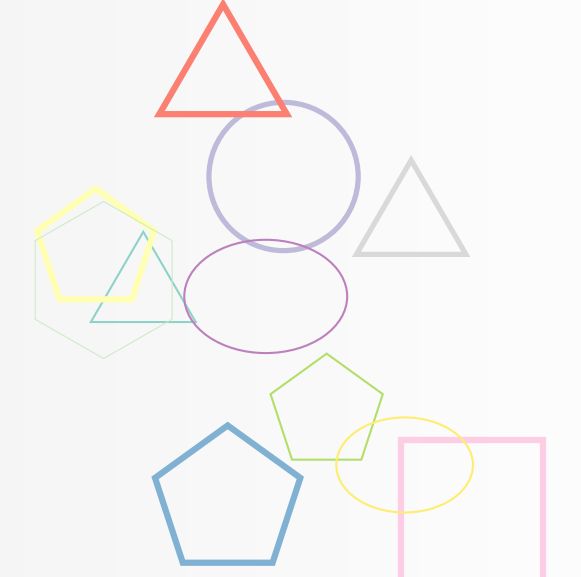[{"shape": "triangle", "thickness": 1, "radius": 0.52, "center": [0.246, 0.494]}, {"shape": "pentagon", "thickness": 3, "radius": 0.53, "center": [0.165, 0.567]}, {"shape": "circle", "thickness": 2.5, "radius": 0.64, "center": [0.488, 0.694]}, {"shape": "triangle", "thickness": 3, "radius": 0.63, "center": [0.384, 0.865]}, {"shape": "pentagon", "thickness": 3, "radius": 0.66, "center": [0.392, 0.131]}, {"shape": "pentagon", "thickness": 1, "radius": 0.51, "center": [0.562, 0.285]}, {"shape": "square", "thickness": 3, "radius": 0.61, "center": [0.812, 0.115]}, {"shape": "triangle", "thickness": 2.5, "radius": 0.54, "center": [0.707, 0.613]}, {"shape": "oval", "thickness": 1, "radius": 0.7, "center": [0.457, 0.486]}, {"shape": "hexagon", "thickness": 0.5, "radius": 0.68, "center": [0.178, 0.514]}, {"shape": "oval", "thickness": 1, "radius": 0.59, "center": [0.696, 0.194]}]